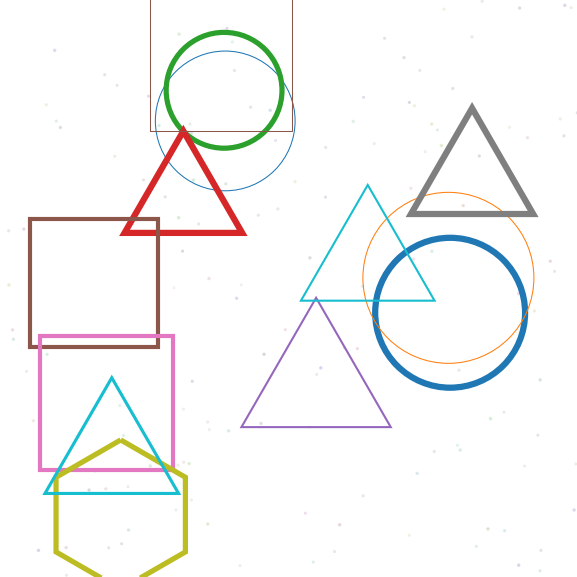[{"shape": "circle", "thickness": 3, "radius": 0.65, "center": [0.779, 0.458]}, {"shape": "circle", "thickness": 0.5, "radius": 0.6, "center": [0.39, 0.79]}, {"shape": "circle", "thickness": 0.5, "radius": 0.74, "center": [0.776, 0.518]}, {"shape": "circle", "thickness": 2.5, "radius": 0.5, "center": [0.388, 0.843]}, {"shape": "triangle", "thickness": 3, "radius": 0.59, "center": [0.318, 0.655]}, {"shape": "triangle", "thickness": 1, "radius": 0.75, "center": [0.547, 0.334]}, {"shape": "square", "thickness": 0.5, "radius": 0.61, "center": [0.382, 0.895]}, {"shape": "square", "thickness": 2, "radius": 0.56, "center": [0.163, 0.509]}, {"shape": "square", "thickness": 2, "radius": 0.58, "center": [0.184, 0.301]}, {"shape": "triangle", "thickness": 3, "radius": 0.61, "center": [0.817, 0.69]}, {"shape": "hexagon", "thickness": 2.5, "radius": 0.65, "center": [0.209, 0.108]}, {"shape": "triangle", "thickness": 1.5, "radius": 0.67, "center": [0.194, 0.211]}, {"shape": "triangle", "thickness": 1, "radius": 0.67, "center": [0.637, 0.545]}]